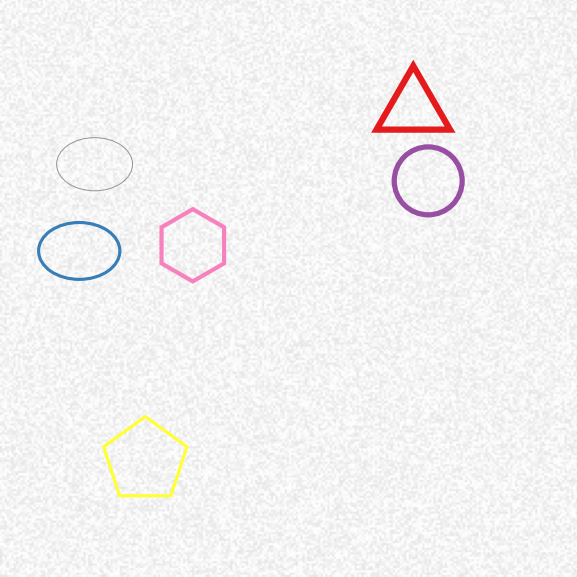[{"shape": "triangle", "thickness": 3, "radius": 0.37, "center": [0.716, 0.811]}, {"shape": "oval", "thickness": 1.5, "radius": 0.35, "center": [0.137, 0.565]}, {"shape": "circle", "thickness": 2.5, "radius": 0.29, "center": [0.741, 0.686]}, {"shape": "pentagon", "thickness": 1.5, "radius": 0.38, "center": [0.252, 0.202]}, {"shape": "hexagon", "thickness": 2, "radius": 0.31, "center": [0.334, 0.574]}, {"shape": "oval", "thickness": 0.5, "radius": 0.33, "center": [0.164, 0.715]}]